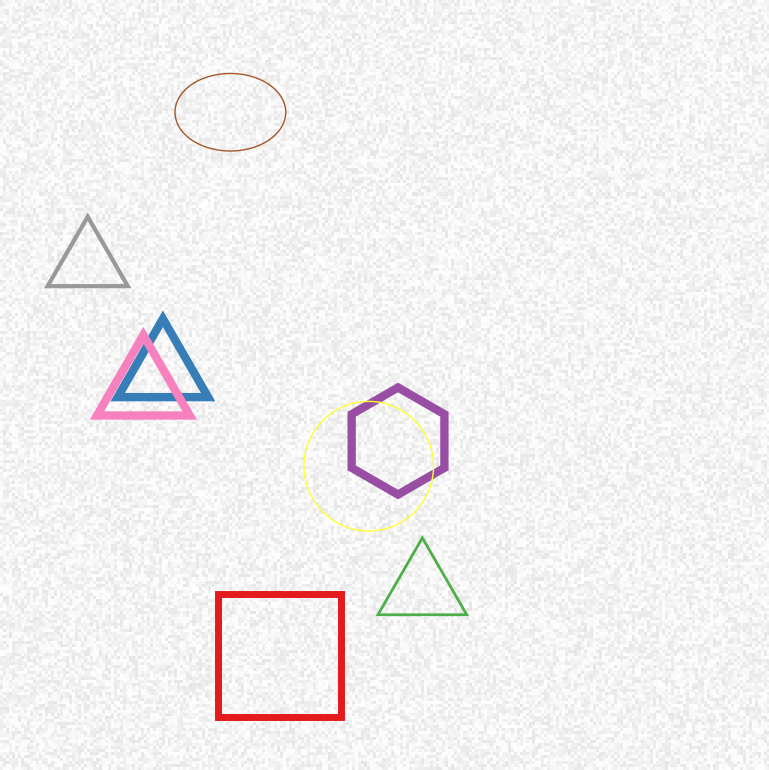[{"shape": "square", "thickness": 2.5, "radius": 0.4, "center": [0.363, 0.148]}, {"shape": "triangle", "thickness": 3, "radius": 0.34, "center": [0.212, 0.518]}, {"shape": "triangle", "thickness": 1, "radius": 0.33, "center": [0.549, 0.235]}, {"shape": "hexagon", "thickness": 3, "radius": 0.35, "center": [0.517, 0.427]}, {"shape": "circle", "thickness": 0.5, "radius": 0.42, "center": [0.479, 0.395]}, {"shape": "oval", "thickness": 0.5, "radius": 0.36, "center": [0.299, 0.854]}, {"shape": "triangle", "thickness": 3, "radius": 0.35, "center": [0.186, 0.495]}, {"shape": "triangle", "thickness": 1.5, "radius": 0.3, "center": [0.114, 0.658]}]